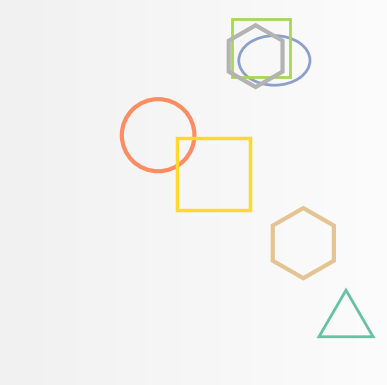[{"shape": "triangle", "thickness": 2, "radius": 0.4, "center": [0.893, 0.166]}, {"shape": "circle", "thickness": 3, "radius": 0.47, "center": [0.408, 0.649]}, {"shape": "oval", "thickness": 2, "radius": 0.46, "center": [0.708, 0.843]}, {"shape": "square", "thickness": 2, "radius": 0.37, "center": [0.674, 0.876]}, {"shape": "square", "thickness": 2.5, "radius": 0.47, "center": [0.55, 0.548]}, {"shape": "hexagon", "thickness": 3, "radius": 0.46, "center": [0.783, 0.368]}, {"shape": "hexagon", "thickness": 3, "radius": 0.4, "center": [0.66, 0.854]}]